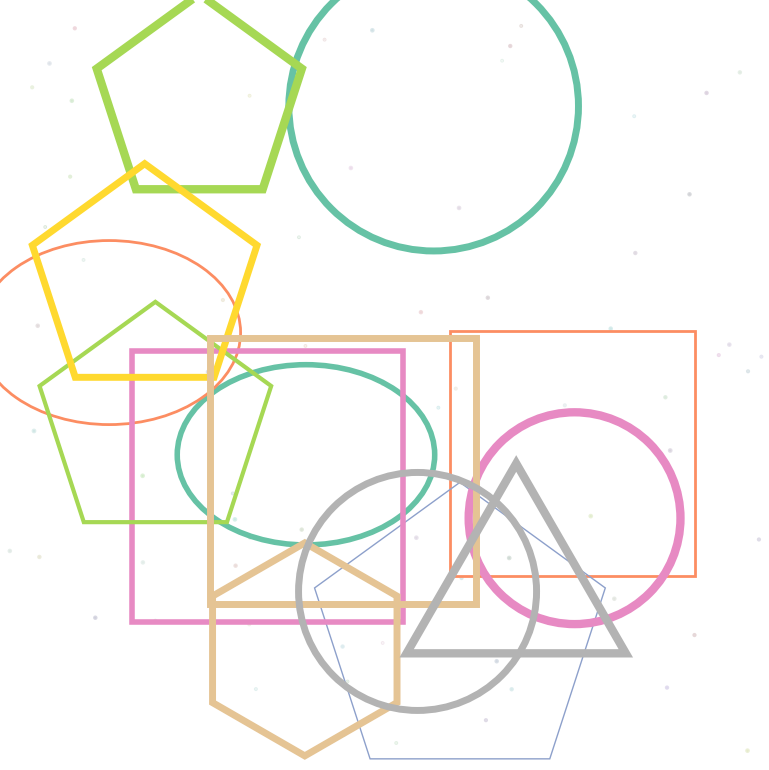[{"shape": "circle", "thickness": 2.5, "radius": 0.94, "center": [0.563, 0.862]}, {"shape": "oval", "thickness": 2, "radius": 0.84, "center": [0.397, 0.409]}, {"shape": "square", "thickness": 1, "radius": 0.79, "center": [0.744, 0.411]}, {"shape": "oval", "thickness": 1, "radius": 0.85, "center": [0.142, 0.568]}, {"shape": "pentagon", "thickness": 0.5, "radius": 0.99, "center": [0.597, 0.175]}, {"shape": "circle", "thickness": 3, "radius": 0.69, "center": [0.746, 0.327]}, {"shape": "square", "thickness": 2, "radius": 0.88, "center": [0.347, 0.368]}, {"shape": "pentagon", "thickness": 1.5, "radius": 0.79, "center": [0.202, 0.45]}, {"shape": "pentagon", "thickness": 3, "radius": 0.7, "center": [0.259, 0.868]}, {"shape": "pentagon", "thickness": 2.5, "radius": 0.77, "center": [0.188, 0.634]}, {"shape": "square", "thickness": 2.5, "radius": 0.86, "center": [0.445, 0.388]}, {"shape": "hexagon", "thickness": 2.5, "radius": 0.69, "center": [0.396, 0.157]}, {"shape": "circle", "thickness": 2.5, "radius": 0.77, "center": [0.542, 0.232]}, {"shape": "triangle", "thickness": 3, "radius": 0.82, "center": [0.67, 0.234]}]